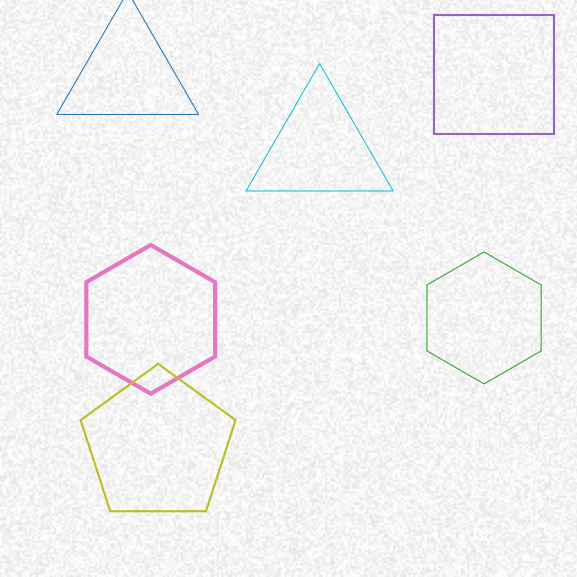[{"shape": "triangle", "thickness": 0.5, "radius": 0.71, "center": [0.221, 0.872]}, {"shape": "hexagon", "thickness": 0.5, "radius": 0.57, "center": [0.838, 0.449]}, {"shape": "square", "thickness": 1, "radius": 0.52, "center": [0.855, 0.87]}, {"shape": "hexagon", "thickness": 2, "radius": 0.64, "center": [0.261, 0.446]}, {"shape": "pentagon", "thickness": 1, "radius": 0.71, "center": [0.274, 0.228]}, {"shape": "triangle", "thickness": 0.5, "radius": 0.74, "center": [0.553, 0.742]}]